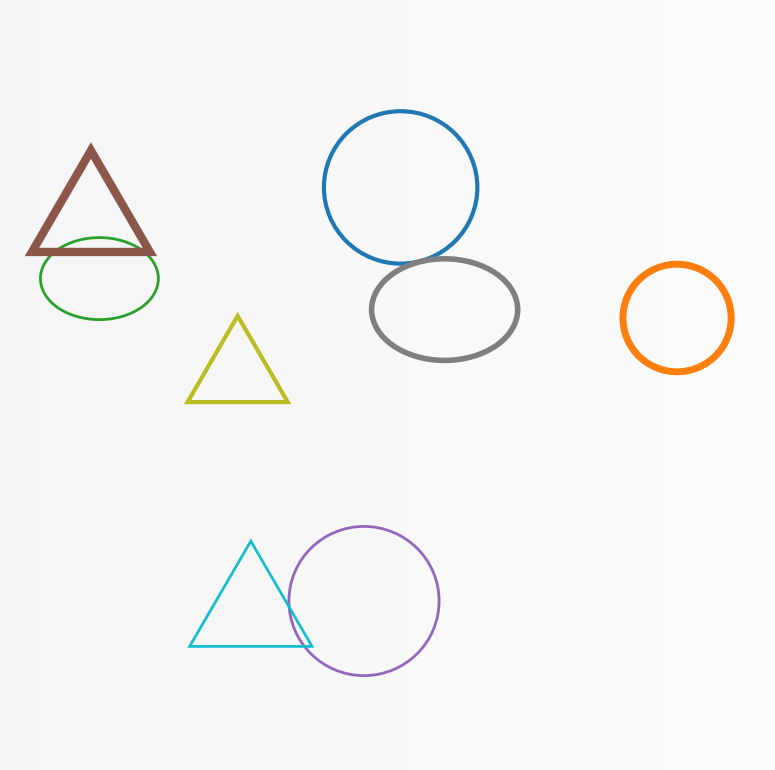[{"shape": "circle", "thickness": 1.5, "radius": 0.49, "center": [0.517, 0.757]}, {"shape": "circle", "thickness": 2.5, "radius": 0.35, "center": [0.874, 0.587]}, {"shape": "oval", "thickness": 1, "radius": 0.38, "center": [0.128, 0.638]}, {"shape": "circle", "thickness": 1, "radius": 0.48, "center": [0.47, 0.219]}, {"shape": "triangle", "thickness": 3, "radius": 0.44, "center": [0.117, 0.717]}, {"shape": "oval", "thickness": 2, "radius": 0.47, "center": [0.574, 0.598]}, {"shape": "triangle", "thickness": 1.5, "radius": 0.37, "center": [0.307, 0.515]}, {"shape": "triangle", "thickness": 1, "radius": 0.46, "center": [0.324, 0.206]}]